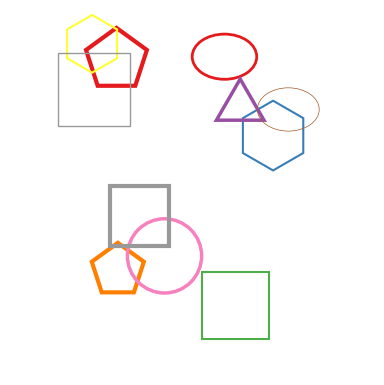[{"shape": "pentagon", "thickness": 3, "radius": 0.42, "center": [0.302, 0.844]}, {"shape": "oval", "thickness": 2, "radius": 0.42, "center": [0.583, 0.853]}, {"shape": "hexagon", "thickness": 1.5, "radius": 0.45, "center": [0.709, 0.648]}, {"shape": "square", "thickness": 1.5, "radius": 0.44, "center": [0.611, 0.207]}, {"shape": "triangle", "thickness": 2.5, "radius": 0.36, "center": [0.624, 0.723]}, {"shape": "pentagon", "thickness": 3, "radius": 0.36, "center": [0.306, 0.298]}, {"shape": "hexagon", "thickness": 1.5, "radius": 0.37, "center": [0.239, 0.886]}, {"shape": "oval", "thickness": 0.5, "radius": 0.4, "center": [0.749, 0.716]}, {"shape": "circle", "thickness": 2.5, "radius": 0.48, "center": [0.427, 0.335]}, {"shape": "square", "thickness": 1, "radius": 0.47, "center": [0.245, 0.767]}, {"shape": "square", "thickness": 3, "radius": 0.39, "center": [0.362, 0.438]}]